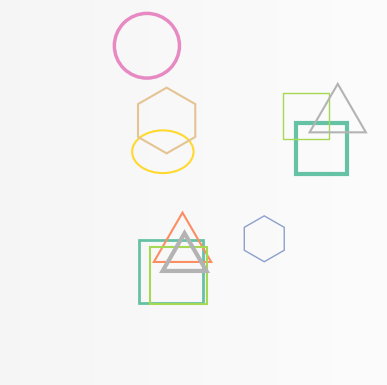[{"shape": "square", "thickness": 3, "radius": 0.33, "center": [0.83, 0.615]}, {"shape": "square", "thickness": 2, "radius": 0.41, "center": [0.442, 0.295]}, {"shape": "triangle", "thickness": 1.5, "radius": 0.43, "center": [0.471, 0.362]}, {"shape": "hexagon", "thickness": 1, "radius": 0.3, "center": [0.682, 0.38]}, {"shape": "circle", "thickness": 2.5, "radius": 0.42, "center": [0.379, 0.881]}, {"shape": "square", "thickness": 1.5, "radius": 0.37, "center": [0.462, 0.285]}, {"shape": "square", "thickness": 1, "radius": 0.3, "center": [0.79, 0.699]}, {"shape": "oval", "thickness": 1.5, "radius": 0.4, "center": [0.42, 0.606]}, {"shape": "hexagon", "thickness": 1.5, "radius": 0.43, "center": [0.43, 0.687]}, {"shape": "triangle", "thickness": 1.5, "radius": 0.42, "center": [0.872, 0.698]}, {"shape": "triangle", "thickness": 3, "radius": 0.33, "center": [0.476, 0.329]}]